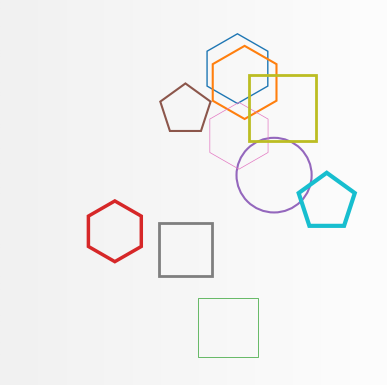[{"shape": "hexagon", "thickness": 1, "radius": 0.45, "center": [0.613, 0.822]}, {"shape": "hexagon", "thickness": 1.5, "radius": 0.47, "center": [0.631, 0.786]}, {"shape": "square", "thickness": 0.5, "radius": 0.38, "center": [0.588, 0.149]}, {"shape": "hexagon", "thickness": 2.5, "radius": 0.39, "center": [0.296, 0.399]}, {"shape": "circle", "thickness": 1.5, "radius": 0.48, "center": [0.707, 0.545]}, {"shape": "pentagon", "thickness": 1.5, "radius": 0.34, "center": [0.479, 0.715]}, {"shape": "hexagon", "thickness": 0.5, "radius": 0.43, "center": [0.617, 0.647]}, {"shape": "square", "thickness": 2, "radius": 0.34, "center": [0.479, 0.352]}, {"shape": "square", "thickness": 2, "radius": 0.43, "center": [0.729, 0.719]}, {"shape": "pentagon", "thickness": 3, "radius": 0.38, "center": [0.843, 0.475]}]